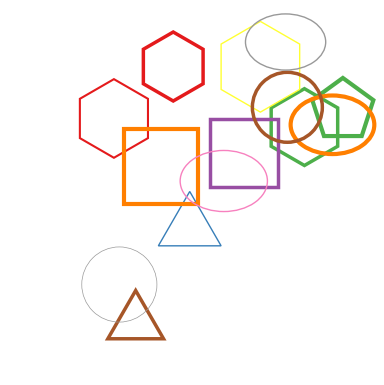[{"shape": "hexagon", "thickness": 2.5, "radius": 0.45, "center": [0.45, 0.827]}, {"shape": "hexagon", "thickness": 1.5, "radius": 0.51, "center": [0.296, 0.692]}, {"shape": "triangle", "thickness": 1, "radius": 0.47, "center": [0.493, 0.409]}, {"shape": "pentagon", "thickness": 3, "radius": 0.42, "center": [0.891, 0.714]}, {"shape": "hexagon", "thickness": 2.5, "radius": 0.5, "center": [0.791, 0.67]}, {"shape": "square", "thickness": 2.5, "radius": 0.44, "center": [0.634, 0.602]}, {"shape": "square", "thickness": 3, "radius": 0.48, "center": [0.419, 0.568]}, {"shape": "oval", "thickness": 3, "radius": 0.54, "center": [0.864, 0.676]}, {"shape": "hexagon", "thickness": 1, "radius": 0.59, "center": [0.676, 0.827]}, {"shape": "triangle", "thickness": 2.5, "radius": 0.42, "center": [0.352, 0.162]}, {"shape": "circle", "thickness": 2.5, "radius": 0.45, "center": [0.746, 0.721]}, {"shape": "oval", "thickness": 1, "radius": 0.57, "center": [0.581, 0.53]}, {"shape": "oval", "thickness": 1, "radius": 0.52, "center": [0.742, 0.891]}, {"shape": "circle", "thickness": 0.5, "radius": 0.49, "center": [0.31, 0.261]}]